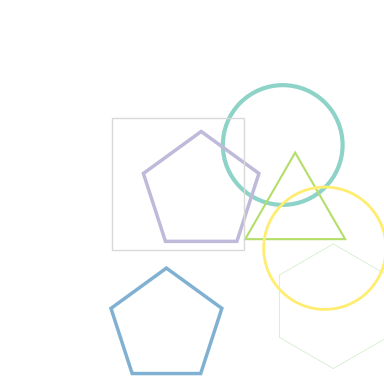[{"shape": "circle", "thickness": 3, "radius": 0.78, "center": [0.734, 0.623]}, {"shape": "pentagon", "thickness": 2.5, "radius": 0.79, "center": [0.522, 0.501]}, {"shape": "pentagon", "thickness": 2.5, "radius": 0.76, "center": [0.432, 0.152]}, {"shape": "triangle", "thickness": 1.5, "radius": 0.75, "center": [0.767, 0.454]}, {"shape": "square", "thickness": 1, "radius": 0.86, "center": [0.463, 0.523]}, {"shape": "hexagon", "thickness": 0.5, "radius": 0.81, "center": [0.866, 0.205]}, {"shape": "circle", "thickness": 2, "radius": 0.79, "center": [0.844, 0.355]}]